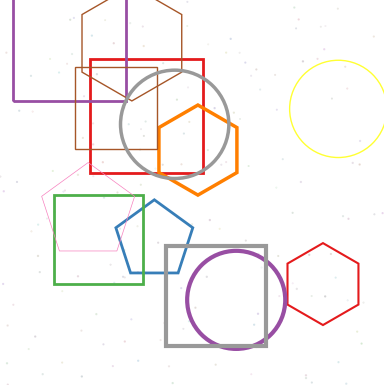[{"shape": "hexagon", "thickness": 1.5, "radius": 0.53, "center": [0.839, 0.262]}, {"shape": "square", "thickness": 2, "radius": 0.74, "center": [0.381, 0.698]}, {"shape": "pentagon", "thickness": 2, "radius": 0.53, "center": [0.401, 0.376]}, {"shape": "square", "thickness": 2, "radius": 0.57, "center": [0.256, 0.378]}, {"shape": "square", "thickness": 2, "radius": 0.73, "center": [0.181, 0.886]}, {"shape": "circle", "thickness": 3, "radius": 0.64, "center": [0.614, 0.221]}, {"shape": "hexagon", "thickness": 2.5, "radius": 0.58, "center": [0.514, 0.61]}, {"shape": "circle", "thickness": 1, "radius": 0.63, "center": [0.879, 0.717]}, {"shape": "hexagon", "thickness": 1, "radius": 0.75, "center": [0.343, 0.887]}, {"shape": "square", "thickness": 1, "radius": 0.53, "center": [0.302, 0.72]}, {"shape": "pentagon", "thickness": 0.5, "radius": 0.63, "center": [0.229, 0.451]}, {"shape": "square", "thickness": 3, "radius": 0.65, "center": [0.56, 0.231]}, {"shape": "circle", "thickness": 2.5, "radius": 0.7, "center": [0.454, 0.677]}]